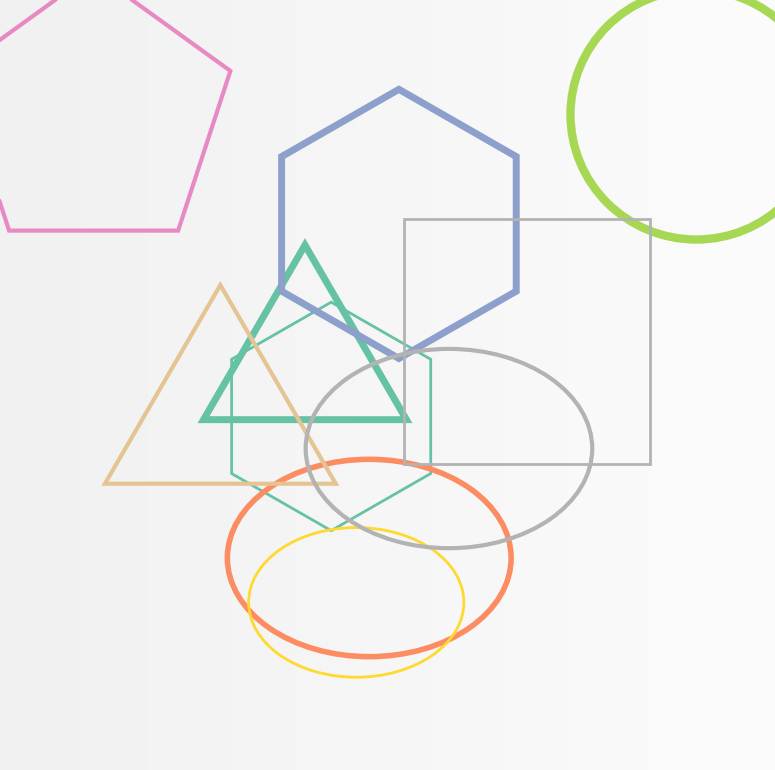[{"shape": "triangle", "thickness": 2.5, "radius": 0.76, "center": [0.394, 0.531]}, {"shape": "hexagon", "thickness": 1, "radius": 0.74, "center": [0.427, 0.459]}, {"shape": "oval", "thickness": 2, "radius": 0.92, "center": [0.476, 0.275]}, {"shape": "hexagon", "thickness": 2.5, "radius": 0.87, "center": [0.515, 0.709]}, {"shape": "pentagon", "thickness": 1.5, "radius": 0.93, "center": [0.121, 0.851]}, {"shape": "circle", "thickness": 3, "radius": 0.81, "center": [0.898, 0.851]}, {"shape": "oval", "thickness": 1, "radius": 0.69, "center": [0.46, 0.218]}, {"shape": "triangle", "thickness": 1.5, "radius": 0.86, "center": [0.284, 0.458]}, {"shape": "square", "thickness": 1, "radius": 0.8, "center": [0.68, 0.556]}, {"shape": "oval", "thickness": 1.5, "radius": 0.92, "center": [0.579, 0.417]}]